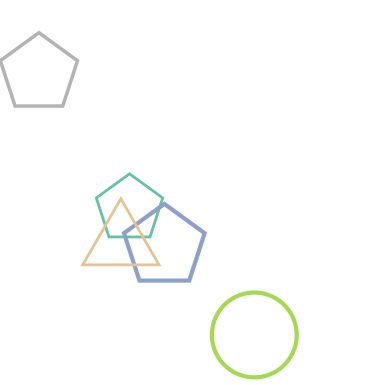[{"shape": "pentagon", "thickness": 2, "radius": 0.45, "center": [0.336, 0.458]}, {"shape": "pentagon", "thickness": 3, "radius": 0.55, "center": [0.427, 0.36]}, {"shape": "circle", "thickness": 3, "radius": 0.55, "center": [0.66, 0.13]}, {"shape": "triangle", "thickness": 2, "radius": 0.57, "center": [0.314, 0.369]}, {"shape": "pentagon", "thickness": 2.5, "radius": 0.53, "center": [0.101, 0.81]}]